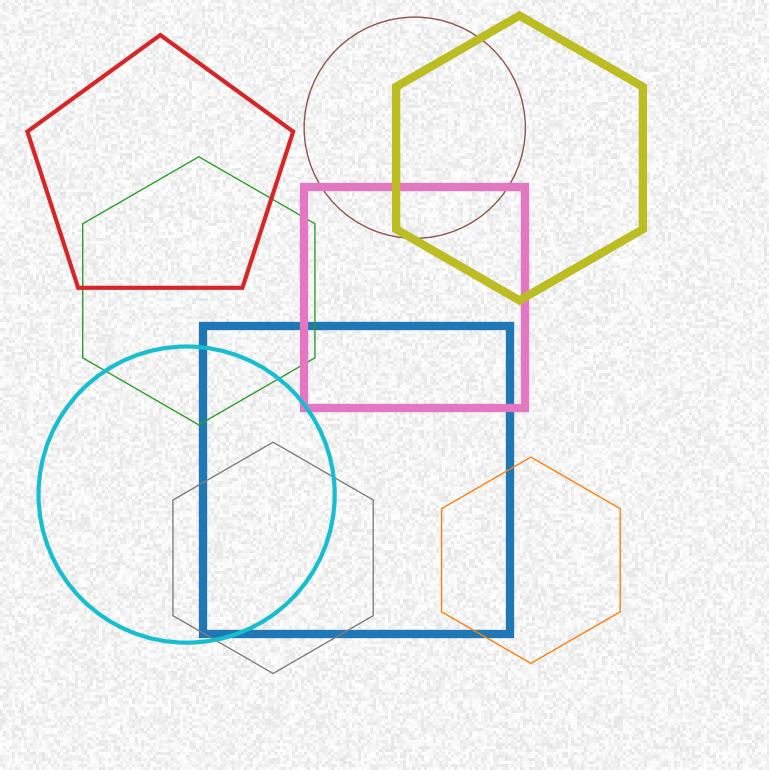[{"shape": "square", "thickness": 3, "radius": 1.0, "center": [0.463, 0.377]}, {"shape": "hexagon", "thickness": 0.5, "radius": 0.67, "center": [0.689, 0.272]}, {"shape": "hexagon", "thickness": 0.5, "radius": 0.87, "center": [0.258, 0.622]}, {"shape": "pentagon", "thickness": 1.5, "radius": 0.91, "center": [0.208, 0.773]}, {"shape": "circle", "thickness": 0.5, "radius": 0.72, "center": [0.539, 0.834]}, {"shape": "square", "thickness": 3, "radius": 0.72, "center": [0.538, 0.614]}, {"shape": "hexagon", "thickness": 0.5, "radius": 0.75, "center": [0.355, 0.276]}, {"shape": "hexagon", "thickness": 3, "radius": 0.92, "center": [0.675, 0.795]}, {"shape": "circle", "thickness": 1.5, "radius": 0.96, "center": [0.242, 0.358]}]